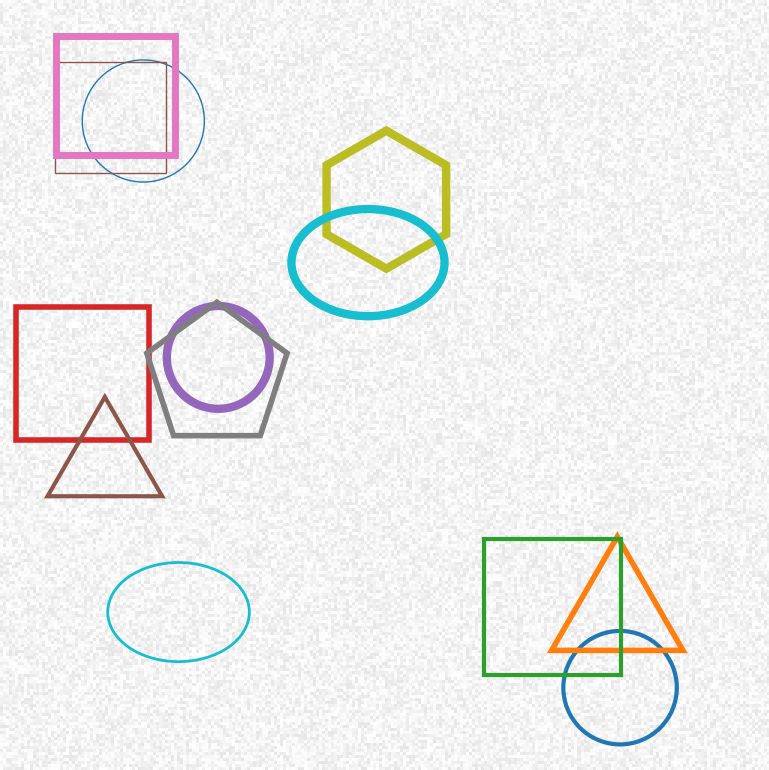[{"shape": "circle", "thickness": 1.5, "radius": 0.37, "center": [0.805, 0.107]}, {"shape": "circle", "thickness": 0.5, "radius": 0.4, "center": [0.186, 0.843]}, {"shape": "triangle", "thickness": 2, "radius": 0.49, "center": [0.802, 0.205]}, {"shape": "square", "thickness": 1.5, "radius": 0.44, "center": [0.718, 0.212]}, {"shape": "square", "thickness": 2, "radius": 0.43, "center": [0.107, 0.515]}, {"shape": "circle", "thickness": 3, "radius": 0.33, "center": [0.283, 0.536]}, {"shape": "square", "thickness": 0.5, "radius": 0.36, "center": [0.143, 0.848]}, {"shape": "triangle", "thickness": 1.5, "radius": 0.43, "center": [0.136, 0.398]}, {"shape": "square", "thickness": 2.5, "radius": 0.39, "center": [0.15, 0.876]}, {"shape": "pentagon", "thickness": 2, "radius": 0.48, "center": [0.282, 0.512]}, {"shape": "hexagon", "thickness": 3, "radius": 0.45, "center": [0.502, 0.741]}, {"shape": "oval", "thickness": 3, "radius": 0.5, "center": [0.478, 0.659]}, {"shape": "oval", "thickness": 1, "radius": 0.46, "center": [0.232, 0.205]}]